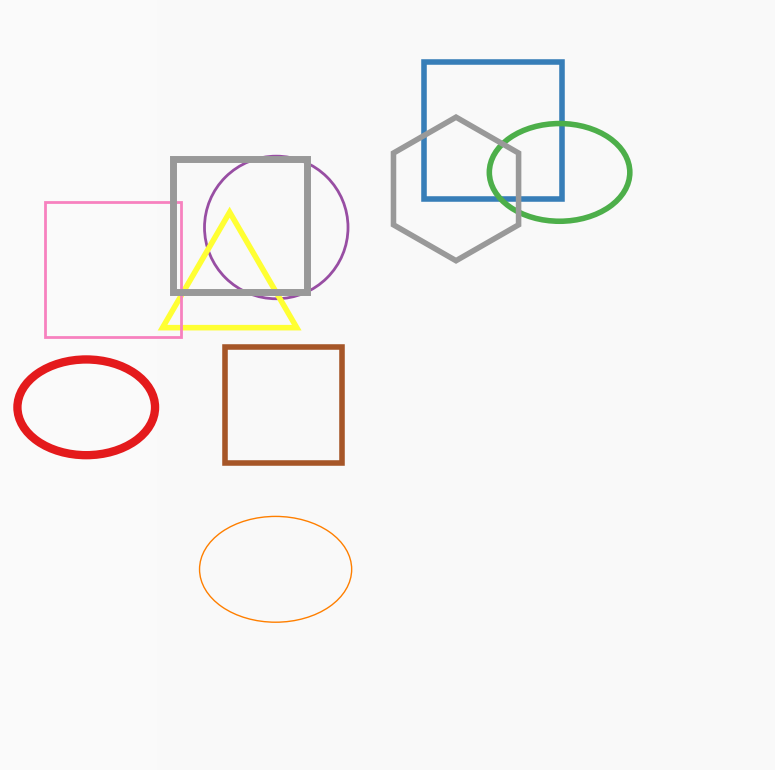[{"shape": "oval", "thickness": 3, "radius": 0.44, "center": [0.111, 0.471]}, {"shape": "square", "thickness": 2, "radius": 0.45, "center": [0.637, 0.83]}, {"shape": "oval", "thickness": 2, "radius": 0.45, "center": [0.722, 0.776]}, {"shape": "circle", "thickness": 1, "radius": 0.46, "center": [0.356, 0.705]}, {"shape": "oval", "thickness": 0.5, "radius": 0.49, "center": [0.356, 0.261]}, {"shape": "triangle", "thickness": 2, "radius": 0.5, "center": [0.296, 0.624]}, {"shape": "square", "thickness": 2, "radius": 0.38, "center": [0.366, 0.474]}, {"shape": "square", "thickness": 1, "radius": 0.44, "center": [0.146, 0.65]}, {"shape": "hexagon", "thickness": 2, "radius": 0.47, "center": [0.588, 0.755]}, {"shape": "square", "thickness": 2.5, "radius": 0.43, "center": [0.31, 0.707]}]